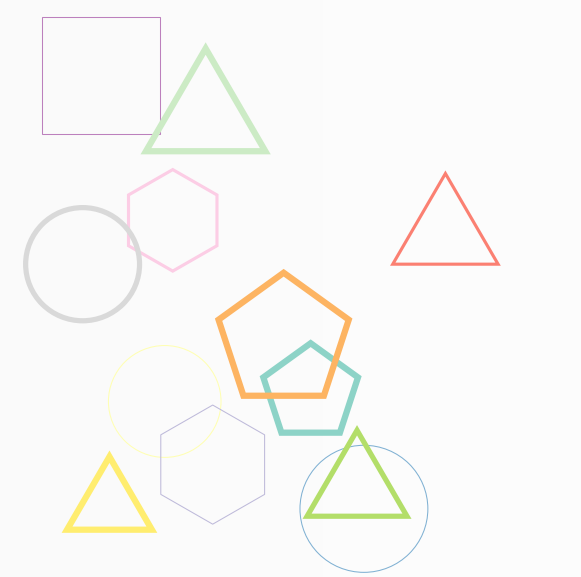[{"shape": "pentagon", "thickness": 3, "radius": 0.43, "center": [0.534, 0.319]}, {"shape": "circle", "thickness": 0.5, "radius": 0.48, "center": [0.283, 0.304]}, {"shape": "hexagon", "thickness": 0.5, "radius": 0.52, "center": [0.366, 0.195]}, {"shape": "triangle", "thickness": 1.5, "radius": 0.52, "center": [0.766, 0.594]}, {"shape": "circle", "thickness": 0.5, "radius": 0.55, "center": [0.626, 0.118]}, {"shape": "pentagon", "thickness": 3, "radius": 0.59, "center": [0.488, 0.409]}, {"shape": "triangle", "thickness": 2.5, "radius": 0.5, "center": [0.614, 0.155]}, {"shape": "hexagon", "thickness": 1.5, "radius": 0.44, "center": [0.297, 0.618]}, {"shape": "circle", "thickness": 2.5, "radius": 0.49, "center": [0.142, 0.542]}, {"shape": "square", "thickness": 0.5, "radius": 0.51, "center": [0.173, 0.868]}, {"shape": "triangle", "thickness": 3, "radius": 0.59, "center": [0.354, 0.797]}, {"shape": "triangle", "thickness": 3, "radius": 0.42, "center": [0.188, 0.124]}]